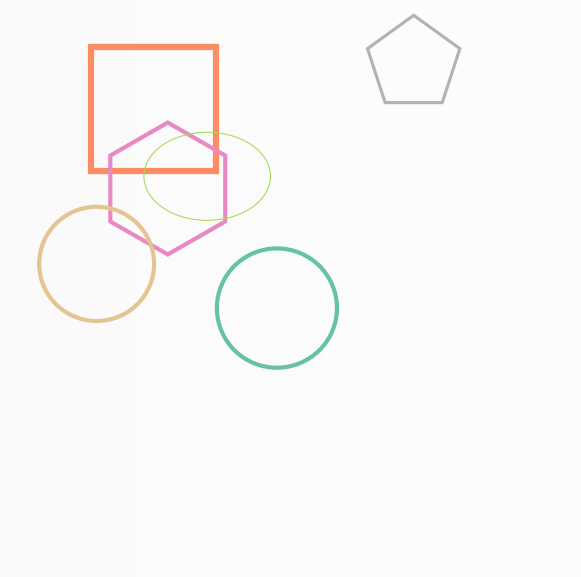[{"shape": "circle", "thickness": 2, "radius": 0.52, "center": [0.476, 0.466]}, {"shape": "square", "thickness": 3, "radius": 0.54, "center": [0.265, 0.81]}, {"shape": "hexagon", "thickness": 2, "radius": 0.57, "center": [0.289, 0.673]}, {"shape": "oval", "thickness": 0.5, "radius": 0.54, "center": [0.356, 0.694]}, {"shape": "circle", "thickness": 2, "radius": 0.49, "center": [0.166, 0.542]}, {"shape": "pentagon", "thickness": 1.5, "radius": 0.42, "center": [0.712, 0.889]}]